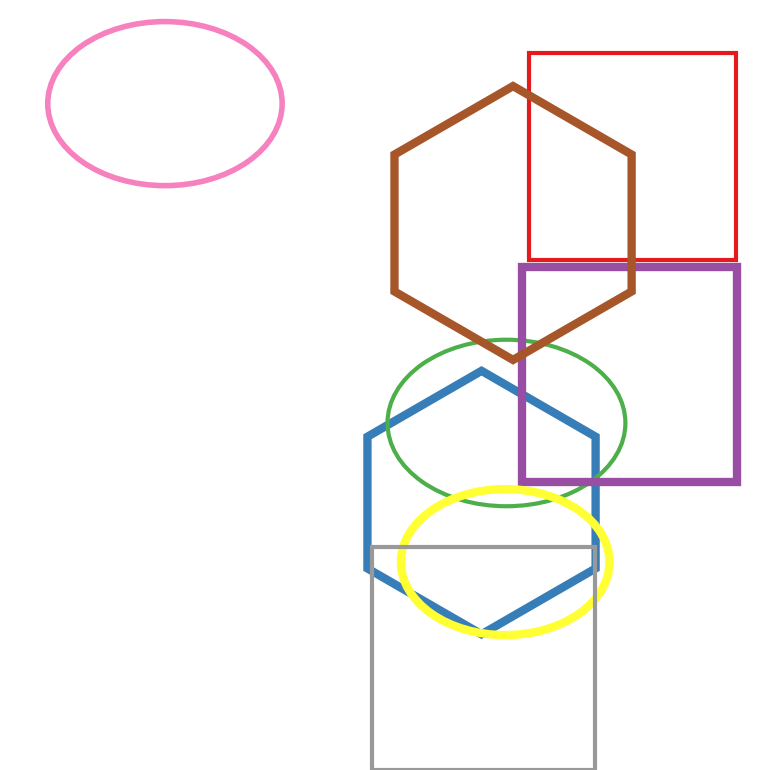[{"shape": "square", "thickness": 1.5, "radius": 0.67, "center": [0.821, 0.797]}, {"shape": "hexagon", "thickness": 3, "radius": 0.86, "center": [0.625, 0.347]}, {"shape": "oval", "thickness": 1.5, "radius": 0.77, "center": [0.658, 0.451]}, {"shape": "square", "thickness": 3, "radius": 0.7, "center": [0.818, 0.514]}, {"shape": "oval", "thickness": 3, "radius": 0.68, "center": [0.656, 0.27]}, {"shape": "hexagon", "thickness": 3, "radius": 0.89, "center": [0.666, 0.71]}, {"shape": "oval", "thickness": 2, "radius": 0.76, "center": [0.214, 0.865]}, {"shape": "square", "thickness": 1.5, "radius": 0.72, "center": [0.628, 0.145]}]